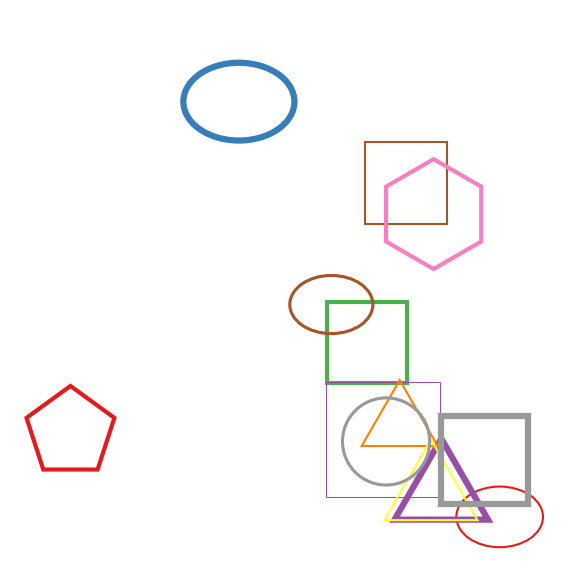[{"shape": "oval", "thickness": 1, "radius": 0.38, "center": [0.865, 0.104]}, {"shape": "pentagon", "thickness": 2, "radius": 0.4, "center": [0.122, 0.251]}, {"shape": "oval", "thickness": 3, "radius": 0.48, "center": [0.414, 0.823]}, {"shape": "square", "thickness": 2, "radius": 0.35, "center": [0.636, 0.406]}, {"shape": "square", "thickness": 0.5, "radius": 0.5, "center": [0.663, 0.238]}, {"shape": "triangle", "thickness": 3, "radius": 0.47, "center": [0.764, 0.146]}, {"shape": "triangle", "thickness": 1, "radius": 0.38, "center": [0.692, 0.265]}, {"shape": "triangle", "thickness": 1, "radius": 0.47, "center": [0.746, 0.145]}, {"shape": "square", "thickness": 1, "radius": 0.35, "center": [0.703, 0.683]}, {"shape": "oval", "thickness": 1.5, "radius": 0.36, "center": [0.574, 0.472]}, {"shape": "hexagon", "thickness": 2, "radius": 0.48, "center": [0.751, 0.628]}, {"shape": "circle", "thickness": 1.5, "radius": 0.38, "center": [0.669, 0.235]}, {"shape": "square", "thickness": 3, "radius": 0.38, "center": [0.839, 0.203]}]